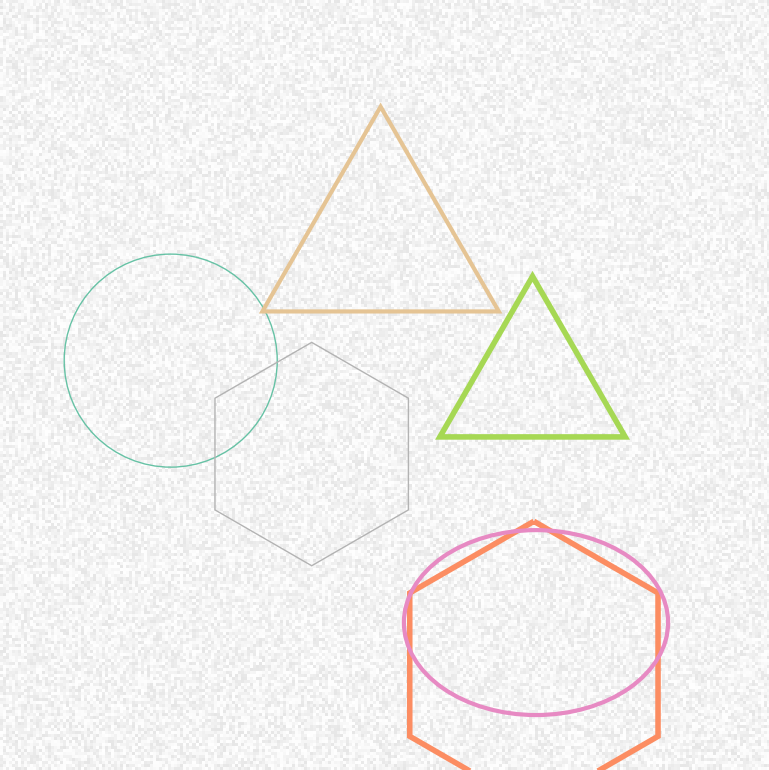[{"shape": "circle", "thickness": 0.5, "radius": 0.69, "center": [0.222, 0.532]}, {"shape": "hexagon", "thickness": 2, "radius": 0.93, "center": [0.693, 0.137]}, {"shape": "oval", "thickness": 1.5, "radius": 0.86, "center": [0.696, 0.191]}, {"shape": "triangle", "thickness": 2, "radius": 0.69, "center": [0.692, 0.502]}, {"shape": "triangle", "thickness": 1.5, "radius": 0.89, "center": [0.494, 0.684]}, {"shape": "hexagon", "thickness": 0.5, "radius": 0.73, "center": [0.405, 0.41]}]